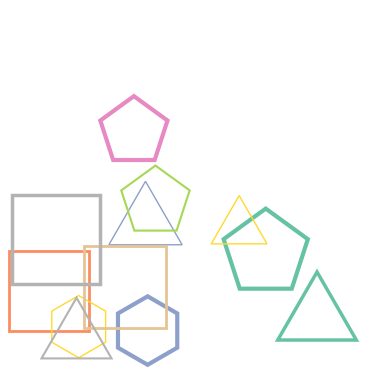[{"shape": "pentagon", "thickness": 3, "radius": 0.57, "center": [0.69, 0.343]}, {"shape": "triangle", "thickness": 2.5, "radius": 0.59, "center": [0.823, 0.176]}, {"shape": "square", "thickness": 2, "radius": 0.52, "center": [0.128, 0.244]}, {"shape": "triangle", "thickness": 1, "radius": 0.55, "center": [0.378, 0.419]}, {"shape": "hexagon", "thickness": 3, "radius": 0.44, "center": [0.383, 0.141]}, {"shape": "pentagon", "thickness": 3, "radius": 0.46, "center": [0.348, 0.659]}, {"shape": "pentagon", "thickness": 1.5, "radius": 0.47, "center": [0.404, 0.477]}, {"shape": "triangle", "thickness": 1, "radius": 0.42, "center": [0.621, 0.408]}, {"shape": "hexagon", "thickness": 1, "radius": 0.4, "center": [0.204, 0.152]}, {"shape": "square", "thickness": 2, "radius": 0.53, "center": [0.325, 0.256]}, {"shape": "square", "thickness": 2.5, "radius": 0.57, "center": [0.145, 0.378]}, {"shape": "triangle", "thickness": 1.5, "radius": 0.52, "center": [0.199, 0.122]}]